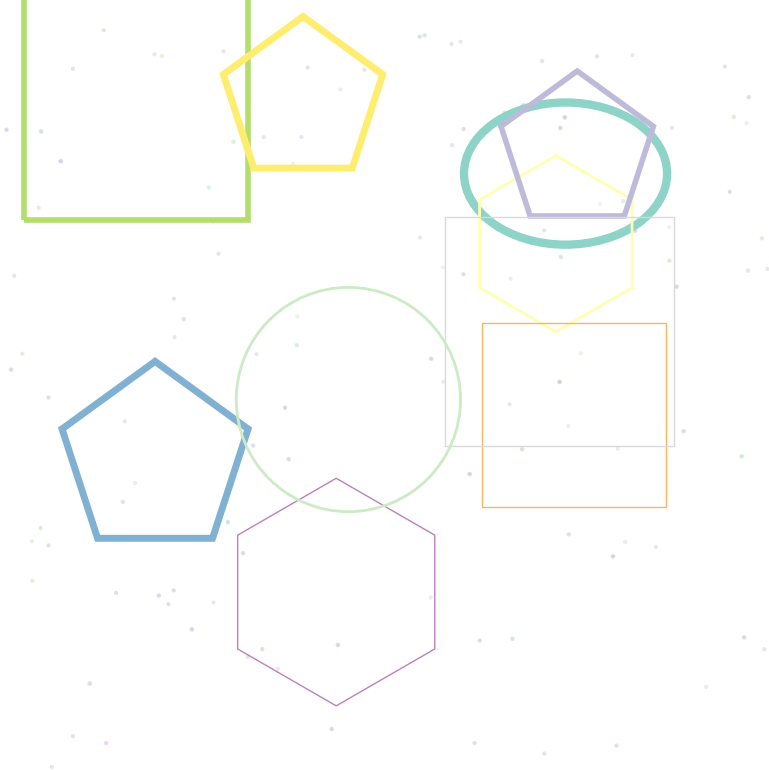[{"shape": "oval", "thickness": 3, "radius": 0.66, "center": [0.734, 0.775]}, {"shape": "hexagon", "thickness": 1, "radius": 0.57, "center": [0.722, 0.684]}, {"shape": "pentagon", "thickness": 2, "radius": 0.52, "center": [0.75, 0.804]}, {"shape": "pentagon", "thickness": 2.5, "radius": 0.63, "center": [0.201, 0.404]}, {"shape": "square", "thickness": 0.5, "radius": 0.6, "center": [0.746, 0.462]}, {"shape": "square", "thickness": 2, "radius": 0.73, "center": [0.177, 0.86]}, {"shape": "square", "thickness": 0.5, "radius": 0.74, "center": [0.727, 0.57]}, {"shape": "hexagon", "thickness": 0.5, "radius": 0.74, "center": [0.437, 0.231]}, {"shape": "circle", "thickness": 1, "radius": 0.73, "center": [0.452, 0.481]}, {"shape": "pentagon", "thickness": 2.5, "radius": 0.54, "center": [0.394, 0.87]}]